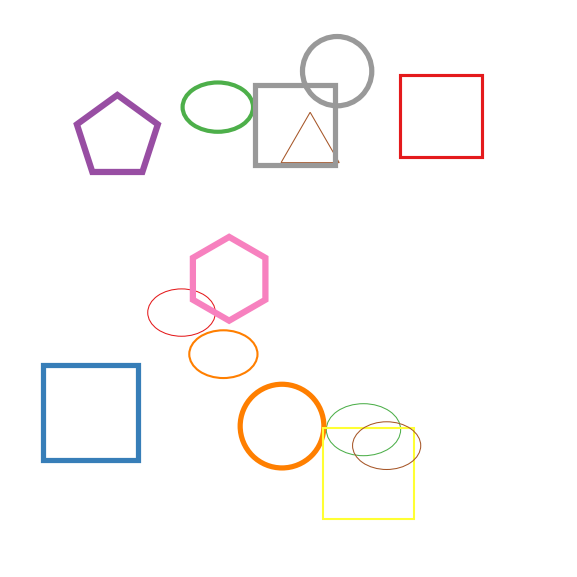[{"shape": "oval", "thickness": 0.5, "radius": 0.29, "center": [0.314, 0.458]}, {"shape": "square", "thickness": 1.5, "radius": 0.35, "center": [0.763, 0.799]}, {"shape": "square", "thickness": 2.5, "radius": 0.41, "center": [0.157, 0.285]}, {"shape": "oval", "thickness": 2, "radius": 0.3, "center": [0.377, 0.814]}, {"shape": "oval", "thickness": 0.5, "radius": 0.32, "center": [0.629, 0.255]}, {"shape": "pentagon", "thickness": 3, "radius": 0.37, "center": [0.203, 0.761]}, {"shape": "circle", "thickness": 2.5, "radius": 0.36, "center": [0.488, 0.261]}, {"shape": "oval", "thickness": 1, "radius": 0.3, "center": [0.387, 0.386]}, {"shape": "square", "thickness": 1, "radius": 0.39, "center": [0.638, 0.18]}, {"shape": "oval", "thickness": 0.5, "radius": 0.3, "center": [0.67, 0.227]}, {"shape": "triangle", "thickness": 0.5, "radius": 0.29, "center": [0.537, 0.747]}, {"shape": "hexagon", "thickness": 3, "radius": 0.36, "center": [0.397, 0.516]}, {"shape": "circle", "thickness": 2.5, "radius": 0.3, "center": [0.584, 0.876]}, {"shape": "square", "thickness": 2.5, "radius": 0.35, "center": [0.51, 0.783]}]